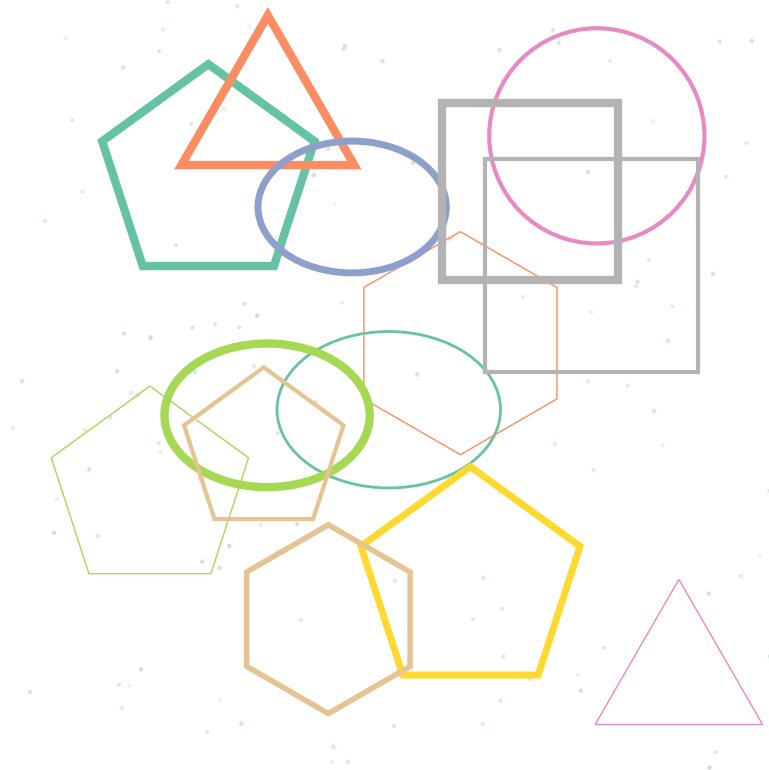[{"shape": "pentagon", "thickness": 3, "radius": 0.72, "center": [0.271, 0.772]}, {"shape": "oval", "thickness": 1, "radius": 0.73, "center": [0.505, 0.468]}, {"shape": "hexagon", "thickness": 0.5, "radius": 0.72, "center": [0.598, 0.554]}, {"shape": "triangle", "thickness": 3, "radius": 0.65, "center": [0.348, 0.85]}, {"shape": "oval", "thickness": 2.5, "radius": 0.61, "center": [0.457, 0.731]}, {"shape": "circle", "thickness": 1.5, "radius": 0.7, "center": [0.775, 0.824]}, {"shape": "triangle", "thickness": 0.5, "radius": 0.63, "center": [0.882, 0.122]}, {"shape": "pentagon", "thickness": 0.5, "radius": 0.67, "center": [0.195, 0.364]}, {"shape": "oval", "thickness": 3, "radius": 0.67, "center": [0.347, 0.461]}, {"shape": "pentagon", "thickness": 2.5, "radius": 0.75, "center": [0.611, 0.244]}, {"shape": "pentagon", "thickness": 1.5, "radius": 0.54, "center": [0.343, 0.414]}, {"shape": "hexagon", "thickness": 2, "radius": 0.61, "center": [0.426, 0.196]}, {"shape": "square", "thickness": 3, "radius": 0.57, "center": [0.688, 0.751]}, {"shape": "square", "thickness": 1.5, "radius": 0.69, "center": [0.769, 0.655]}]